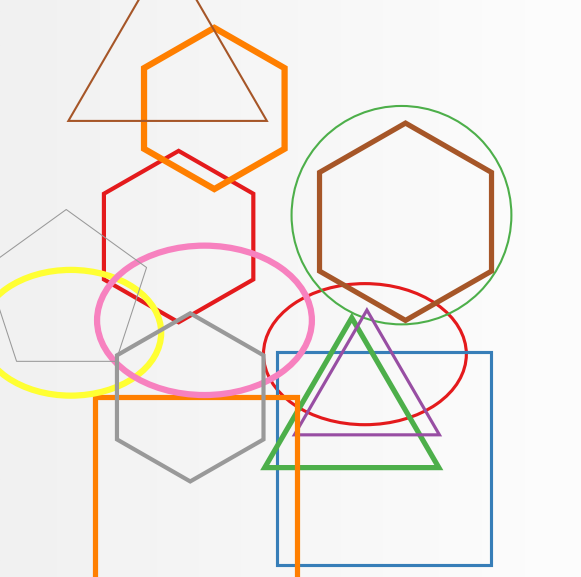[{"shape": "hexagon", "thickness": 2, "radius": 0.74, "center": [0.307, 0.589]}, {"shape": "oval", "thickness": 1.5, "radius": 0.87, "center": [0.628, 0.386]}, {"shape": "square", "thickness": 1.5, "radius": 0.92, "center": [0.661, 0.206]}, {"shape": "triangle", "thickness": 2.5, "radius": 0.86, "center": [0.605, 0.276]}, {"shape": "circle", "thickness": 1, "radius": 0.95, "center": [0.691, 0.627]}, {"shape": "triangle", "thickness": 1.5, "radius": 0.72, "center": [0.631, 0.318]}, {"shape": "hexagon", "thickness": 3, "radius": 0.7, "center": [0.369, 0.811]}, {"shape": "square", "thickness": 2.5, "radius": 0.87, "center": [0.337, 0.138]}, {"shape": "oval", "thickness": 3, "radius": 0.78, "center": [0.122, 0.423]}, {"shape": "triangle", "thickness": 1, "radius": 0.99, "center": [0.288, 0.888]}, {"shape": "hexagon", "thickness": 2.5, "radius": 0.85, "center": [0.698, 0.615]}, {"shape": "oval", "thickness": 3, "radius": 0.92, "center": [0.352, 0.444]}, {"shape": "pentagon", "thickness": 0.5, "radius": 0.73, "center": [0.114, 0.491]}, {"shape": "hexagon", "thickness": 2, "radius": 0.73, "center": [0.327, 0.311]}]